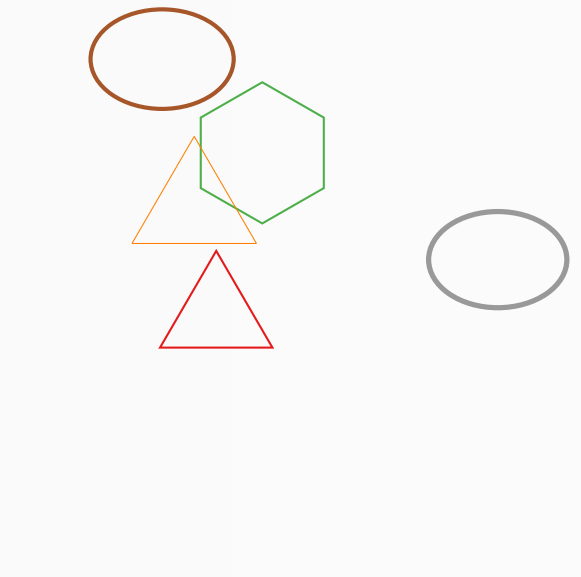[{"shape": "triangle", "thickness": 1, "radius": 0.56, "center": [0.372, 0.453]}, {"shape": "hexagon", "thickness": 1, "radius": 0.61, "center": [0.451, 0.734]}, {"shape": "triangle", "thickness": 0.5, "radius": 0.62, "center": [0.334, 0.639]}, {"shape": "oval", "thickness": 2, "radius": 0.62, "center": [0.279, 0.897]}, {"shape": "oval", "thickness": 2.5, "radius": 0.59, "center": [0.856, 0.55]}]